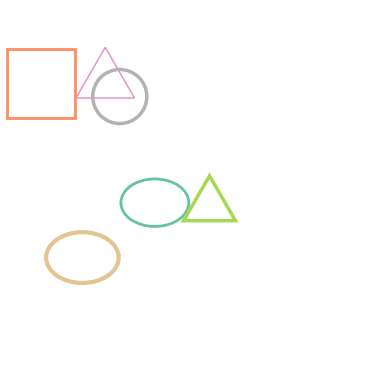[{"shape": "oval", "thickness": 2, "radius": 0.44, "center": [0.402, 0.474]}, {"shape": "square", "thickness": 2, "radius": 0.44, "center": [0.106, 0.783]}, {"shape": "triangle", "thickness": 1, "radius": 0.44, "center": [0.273, 0.789]}, {"shape": "triangle", "thickness": 2.5, "radius": 0.39, "center": [0.544, 0.466]}, {"shape": "oval", "thickness": 3, "radius": 0.47, "center": [0.214, 0.331]}, {"shape": "circle", "thickness": 2.5, "radius": 0.35, "center": [0.311, 0.749]}]